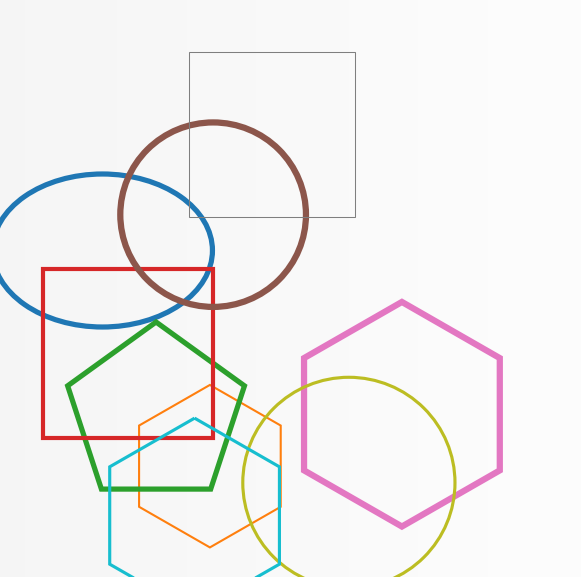[{"shape": "oval", "thickness": 2.5, "radius": 0.95, "center": [0.176, 0.565]}, {"shape": "hexagon", "thickness": 1, "radius": 0.7, "center": [0.361, 0.192]}, {"shape": "pentagon", "thickness": 2.5, "radius": 0.8, "center": [0.268, 0.282]}, {"shape": "square", "thickness": 2, "radius": 0.73, "center": [0.22, 0.387]}, {"shape": "circle", "thickness": 3, "radius": 0.8, "center": [0.367, 0.627]}, {"shape": "hexagon", "thickness": 3, "radius": 0.97, "center": [0.691, 0.282]}, {"shape": "square", "thickness": 0.5, "radius": 0.71, "center": [0.468, 0.766]}, {"shape": "circle", "thickness": 1.5, "radius": 0.91, "center": [0.6, 0.163]}, {"shape": "hexagon", "thickness": 1.5, "radius": 0.84, "center": [0.335, 0.106]}]